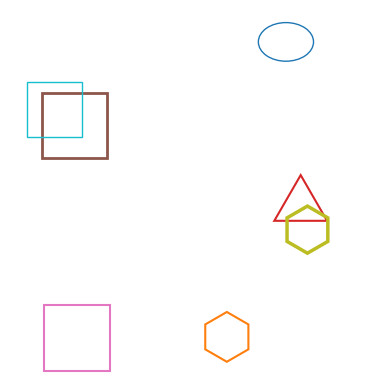[{"shape": "oval", "thickness": 1, "radius": 0.36, "center": [0.743, 0.891]}, {"shape": "hexagon", "thickness": 1.5, "radius": 0.32, "center": [0.589, 0.125]}, {"shape": "triangle", "thickness": 1.5, "radius": 0.4, "center": [0.781, 0.466]}, {"shape": "square", "thickness": 2, "radius": 0.42, "center": [0.194, 0.675]}, {"shape": "square", "thickness": 1.5, "radius": 0.43, "center": [0.199, 0.121]}, {"shape": "hexagon", "thickness": 2.5, "radius": 0.31, "center": [0.799, 0.403]}, {"shape": "square", "thickness": 1, "radius": 0.36, "center": [0.142, 0.715]}]